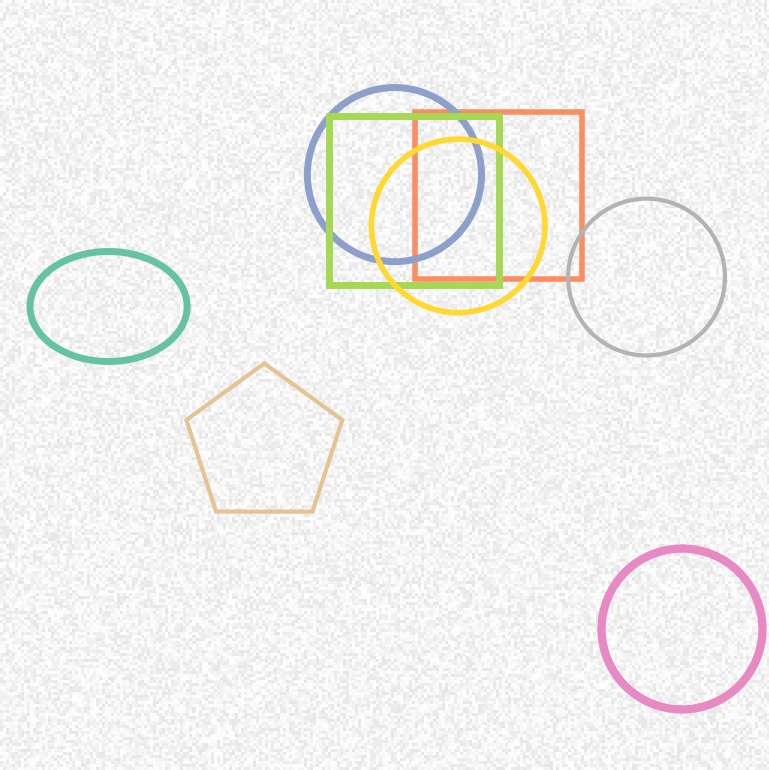[{"shape": "oval", "thickness": 2.5, "radius": 0.51, "center": [0.141, 0.602]}, {"shape": "square", "thickness": 2, "radius": 0.54, "center": [0.647, 0.746]}, {"shape": "circle", "thickness": 2.5, "radius": 0.57, "center": [0.512, 0.773]}, {"shape": "circle", "thickness": 3, "radius": 0.52, "center": [0.886, 0.183]}, {"shape": "square", "thickness": 2.5, "radius": 0.55, "center": [0.538, 0.74]}, {"shape": "circle", "thickness": 2, "radius": 0.56, "center": [0.595, 0.707]}, {"shape": "pentagon", "thickness": 1.5, "radius": 0.53, "center": [0.343, 0.422]}, {"shape": "circle", "thickness": 1.5, "radius": 0.51, "center": [0.84, 0.64]}]